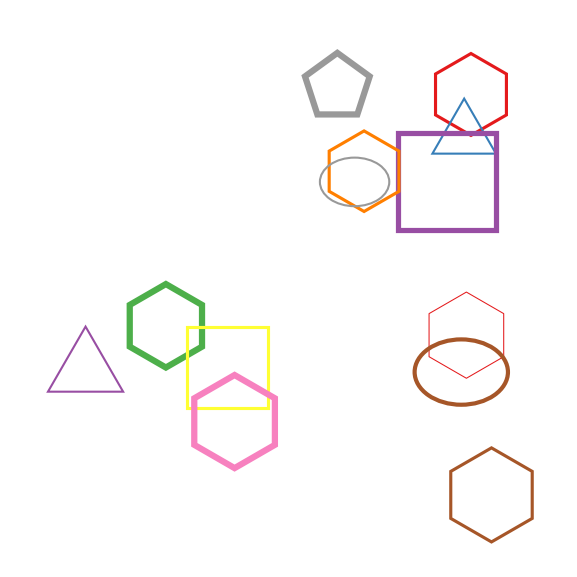[{"shape": "hexagon", "thickness": 0.5, "radius": 0.37, "center": [0.808, 0.419]}, {"shape": "hexagon", "thickness": 1.5, "radius": 0.35, "center": [0.816, 0.836]}, {"shape": "triangle", "thickness": 1, "radius": 0.32, "center": [0.804, 0.765]}, {"shape": "hexagon", "thickness": 3, "radius": 0.36, "center": [0.287, 0.435]}, {"shape": "triangle", "thickness": 1, "radius": 0.38, "center": [0.148, 0.358]}, {"shape": "square", "thickness": 2.5, "radius": 0.42, "center": [0.774, 0.685]}, {"shape": "hexagon", "thickness": 1.5, "radius": 0.35, "center": [0.63, 0.703]}, {"shape": "square", "thickness": 1.5, "radius": 0.35, "center": [0.394, 0.363]}, {"shape": "hexagon", "thickness": 1.5, "radius": 0.41, "center": [0.851, 0.142]}, {"shape": "oval", "thickness": 2, "radius": 0.4, "center": [0.799, 0.355]}, {"shape": "hexagon", "thickness": 3, "radius": 0.4, "center": [0.406, 0.269]}, {"shape": "pentagon", "thickness": 3, "radius": 0.29, "center": [0.584, 0.849]}, {"shape": "oval", "thickness": 1, "radius": 0.3, "center": [0.614, 0.684]}]